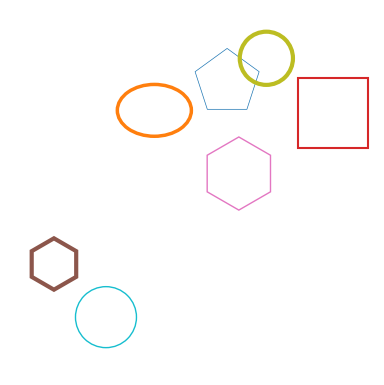[{"shape": "pentagon", "thickness": 0.5, "radius": 0.44, "center": [0.59, 0.787]}, {"shape": "oval", "thickness": 2.5, "radius": 0.48, "center": [0.401, 0.713]}, {"shape": "square", "thickness": 1.5, "radius": 0.45, "center": [0.864, 0.706]}, {"shape": "hexagon", "thickness": 3, "radius": 0.33, "center": [0.14, 0.314]}, {"shape": "hexagon", "thickness": 1, "radius": 0.47, "center": [0.62, 0.549]}, {"shape": "circle", "thickness": 3, "radius": 0.35, "center": [0.692, 0.849]}, {"shape": "circle", "thickness": 1, "radius": 0.4, "center": [0.275, 0.176]}]